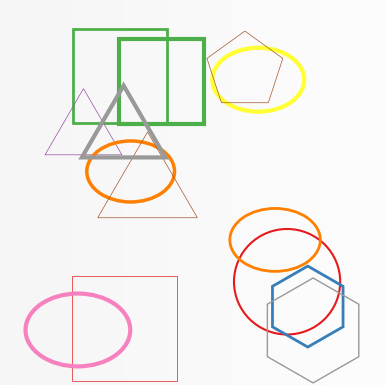[{"shape": "circle", "thickness": 1.5, "radius": 0.69, "center": [0.741, 0.268]}, {"shape": "square", "thickness": 0.5, "radius": 0.68, "center": [0.322, 0.147]}, {"shape": "hexagon", "thickness": 2, "radius": 0.53, "center": [0.794, 0.204]}, {"shape": "square", "thickness": 3, "radius": 0.55, "center": [0.417, 0.788]}, {"shape": "square", "thickness": 2, "radius": 0.61, "center": [0.31, 0.803]}, {"shape": "triangle", "thickness": 0.5, "radius": 0.57, "center": [0.215, 0.655]}, {"shape": "oval", "thickness": 2.5, "radius": 0.57, "center": [0.337, 0.555]}, {"shape": "oval", "thickness": 2, "radius": 0.58, "center": [0.71, 0.377]}, {"shape": "oval", "thickness": 3, "radius": 0.59, "center": [0.667, 0.793]}, {"shape": "pentagon", "thickness": 0.5, "radius": 0.51, "center": [0.632, 0.816]}, {"shape": "triangle", "thickness": 0.5, "radius": 0.74, "center": [0.381, 0.509]}, {"shape": "oval", "thickness": 3, "radius": 0.68, "center": [0.201, 0.143]}, {"shape": "hexagon", "thickness": 1, "radius": 0.68, "center": [0.808, 0.142]}, {"shape": "triangle", "thickness": 3, "radius": 0.62, "center": [0.319, 0.653]}]